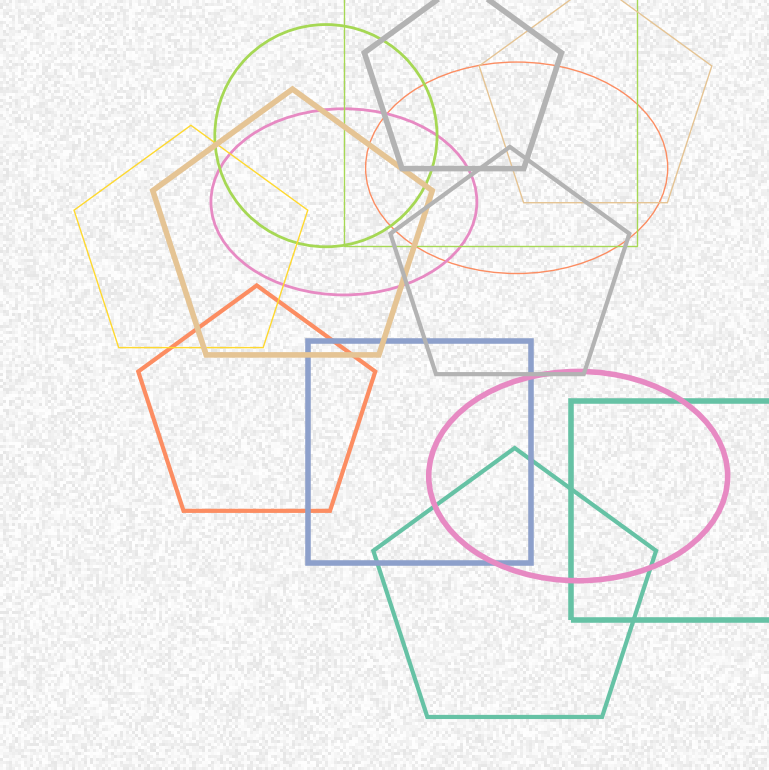[{"shape": "pentagon", "thickness": 1.5, "radius": 0.97, "center": [0.668, 0.225]}, {"shape": "square", "thickness": 2, "radius": 0.71, "center": [0.884, 0.337]}, {"shape": "pentagon", "thickness": 1.5, "radius": 0.81, "center": [0.333, 0.467]}, {"shape": "oval", "thickness": 0.5, "radius": 0.98, "center": [0.671, 0.782]}, {"shape": "square", "thickness": 2, "radius": 0.72, "center": [0.545, 0.413]}, {"shape": "oval", "thickness": 2, "radius": 0.97, "center": [0.751, 0.382]}, {"shape": "oval", "thickness": 1, "radius": 0.86, "center": [0.447, 0.738]}, {"shape": "square", "thickness": 0.5, "radius": 0.95, "center": [0.637, 0.871]}, {"shape": "circle", "thickness": 1, "radius": 0.72, "center": [0.423, 0.824]}, {"shape": "pentagon", "thickness": 0.5, "radius": 0.8, "center": [0.248, 0.678]}, {"shape": "pentagon", "thickness": 2, "radius": 0.95, "center": [0.38, 0.693]}, {"shape": "pentagon", "thickness": 0.5, "radius": 0.79, "center": [0.773, 0.865]}, {"shape": "pentagon", "thickness": 2, "radius": 0.67, "center": [0.601, 0.89]}, {"shape": "pentagon", "thickness": 1.5, "radius": 0.82, "center": [0.662, 0.646]}]